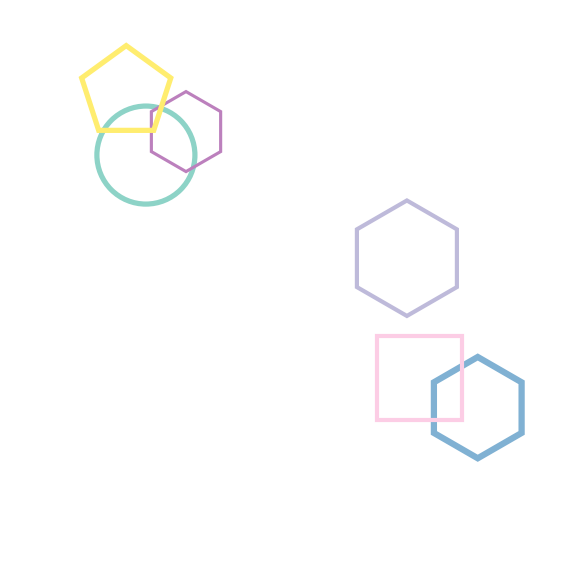[{"shape": "circle", "thickness": 2.5, "radius": 0.42, "center": [0.253, 0.731]}, {"shape": "hexagon", "thickness": 2, "radius": 0.5, "center": [0.705, 0.552]}, {"shape": "hexagon", "thickness": 3, "radius": 0.44, "center": [0.827, 0.293]}, {"shape": "square", "thickness": 2, "radius": 0.36, "center": [0.727, 0.344]}, {"shape": "hexagon", "thickness": 1.5, "radius": 0.35, "center": [0.322, 0.771]}, {"shape": "pentagon", "thickness": 2.5, "radius": 0.41, "center": [0.219, 0.839]}]